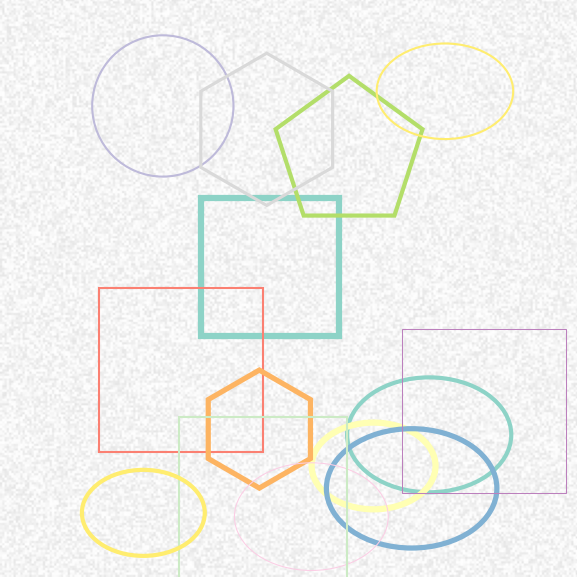[{"shape": "square", "thickness": 3, "radius": 0.6, "center": [0.468, 0.537]}, {"shape": "oval", "thickness": 2, "radius": 0.71, "center": [0.743, 0.246]}, {"shape": "oval", "thickness": 3, "radius": 0.54, "center": [0.647, 0.192]}, {"shape": "circle", "thickness": 1, "radius": 0.61, "center": [0.282, 0.816]}, {"shape": "square", "thickness": 1, "radius": 0.71, "center": [0.313, 0.358]}, {"shape": "oval", "thickness": 2.5, "radius": 0.74, "center": [0.713, 0.153]}, {"shape": "hexagon", "thickness": 2.5, "radius": 0.51, "center": [0.449, 0.256]}, {"shape": "pentagon", "thickness": 2, "radius": 0.67, "center": [0.604, 0.734]}, {"shape": "oval", "thickness": 0.5, "radius": 0.67, "center": [0.539, 0.105]}, {"shape": "hexagon", "thickness": 1.5, "radius": 0.66, "center": [0.462, 0.775]}, {"shape": "square", "thickness": 0.5, "radius": 0.71, "center": [0.838, 0.288]}, {"shape": "square", "thickness": 1, "radius": 0.73, "center": [0.455, 0.131]}, {"shape": "oval", "thickness": 1, "radius": 0.59, "center": [0.77, 0.841]}, {"shape": "oval", "thickness": 2, "radius": 0.53, "center": [0.248, 0.111]}]